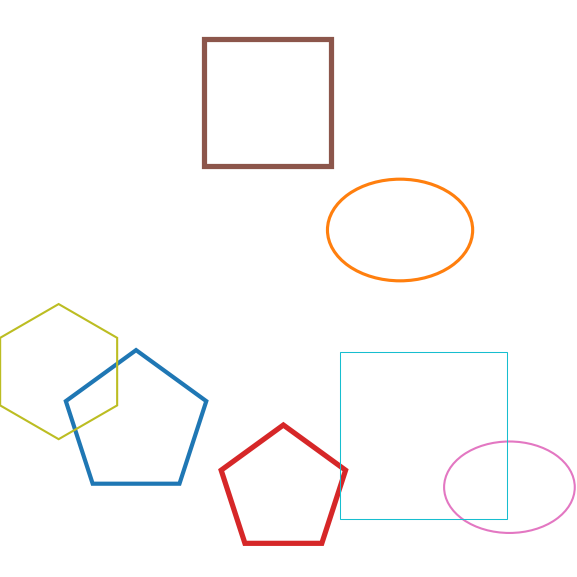[{"shape": "pentagon", "thickness": 2, "radius": 0.64, "center": [0.236, 0.265]}, {"shape": "oval", "thickness": 1.5, "radius": 0.63, "center": [0.693, 0.601]}, {"shape": "pentagon", "thickness": 2.5, "radius": 0.57, "center": [0.491, 0.15]}, {"shape": "square", "thickness": 2.5, "radius": 0.55, "center": [0.463, 0.822]}, {"shape": "oval", "thickness": 1, "radius": 0.57, "center": [0.882, 0.155]}, {"shape": "hexagon", "thickness": 1, "radius": 0.58, "center": [0.102, 0.356]}, {"shape": "square", "thickness": 0.5, "radius": 0.72, "center": [0.733, 0.245]}]